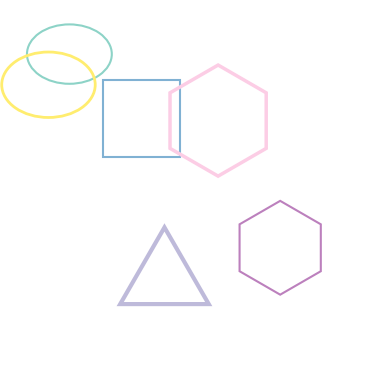[{"shape": "oval", "thickness": 1.5, "radius": 0.55, "center": [0.18, 0.859]}, {"shape": "triangle", "thickness": 3, "radius": 0.66, "center": [0.427, 0.277]}, {"shape": "square", "thickness": 1.5, "radius": 0.5, "center": [0.367, 0.692]}, {"shape": "hexagon", "thickness": 2.5, "radius": 0.72, "center": [0.567, 0.687]}, {"shape": "hexagon", "thickness": 1.5, "radius": 0.61, "center": [0.728, 0.356]}, {"shape": "oval", "thickness": 2, "radius": 0.61, "center": [0.126, 0.78]}]